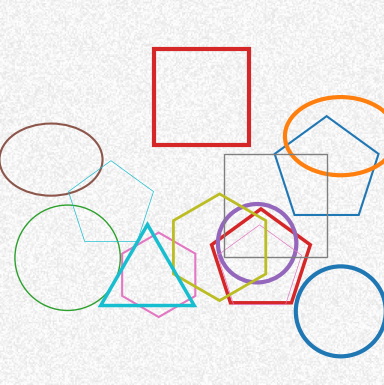[{"shape": "pentagon", "thickness": 1.5, "radius": 0.71, "center": [0.848, 0.556]}, {"shape": "circle", "thickness": 3, "radius": 0.58, "center": [0.885, 0.191]}, {"shape": "oval", "thickness": 3, "radius": 0.73, "center": [0.885, 0.646]}, {"shape": "circle", "thickness": 1, "radius": 0.68, "center": [0.176, 0.33]}, {"shape": "pentagon", "thickness": 2.5, "radius": 0.67, "center": [0.678, 0.323]}, {"shape": "square", "thickness": 3, "radius": 0.62, "center": [0.523, 0.749]}, {"shape": "circle", "thickness": 3, "radius": 0.51, "center": [0.668, 0.368]}, {"shape": "oval", "thickness": 1.5, "radius": 0.67, "center": [0.133, 0.585]}, {"shape": "hexagon", "thickness": 1.5, "radius": 0.55, "center": [0.412, 0.286]}, {"shape": "pentagon", "thickness": 0.5, "radius": 0.57, "center": [0.674, 0.301]}, {"shape": "square", "thickness": 1, "radius": 0.67, "center": [0.716, 0.466]}, {"shape": "hexagon", "thickness": 2, "radius": 0.69, "center": [0.57, 0.358]}, {"shape": "pentagon", "thickness": 0.5, "radius": 0.58, "center": [0.288, 0.467]}, {"shape": "triangle", "thickness": 2.5, "radius": 0.7, "center": [0.383, 0.277]}]